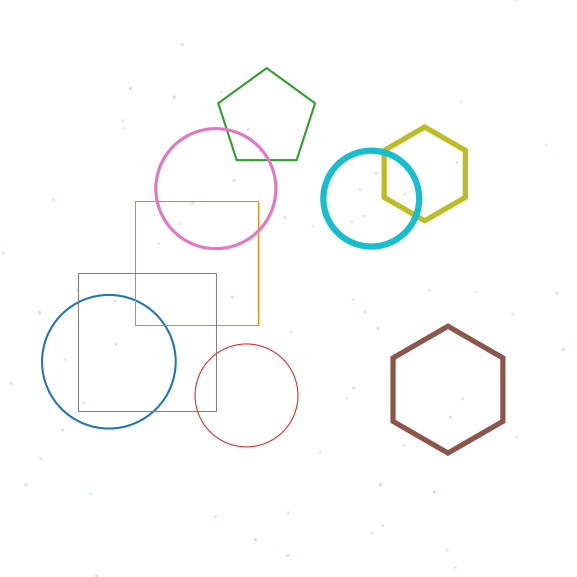[{"shape": "circle", "thickness": 1, "radius": 0.58, "center": [0.189, 0.373]}, {"shape": "square", "thickness": 0.5, "radius": 0.53, "center": [0.341, 0.544]}, {"shape": "pentagon", "thickness": 1, "radius": 0.44, "center": [0.462, 0.793]}, {"shape": "circle", "thickness": 0.5, "radius": 0.45, "center": [0.427, 0.314]}, {"shape": "hexagon", "thickness": 2.5, "radius": 0.55, "center": [0.776, 0.324]}, {"shape": "circle", "thickness": 1.5, "radius": 0.52, "center": [0.374, 0.673]}, {"shape": "square", "thickness": 0.5, "radius": 0.6, "center": [0.255, 0.407]}, {"shape": "hexagon", "thickness": 2.5, "radius": 0.41, "center": [0.735, 0.698]}, {"shape": "circle", "thickness": 3, "radius": 0.41, "center": [0.643, 0.655]}]